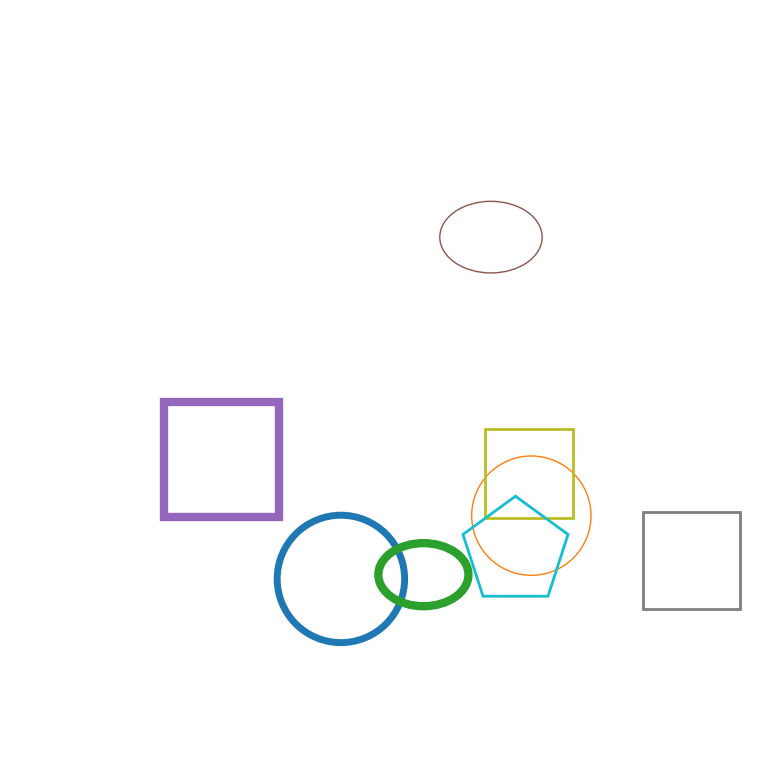[{"shape": "circle", "thickness": 2.5, "radius": 0.41, "center": [0.443, 0.248]}, {"shape": "circle", "thickness": 0.5, "radius": 0.39, "center": [0.69, 0.33]}, {"shape": "oval", "thickness": 3, "radius": 0.29, "center": [0.55, 0.254]}, {"shape": "square", "thickness": 3, "radius": 0.37, "center": [0.288, 0.403]}, {"shape": "oval", "thickness": 0.5, "radius": 0.33, "center": [0.638, 0.692]}, {"shape": "square", "thickness": 1, "radius": 0.31, "center": [0.898, 0.272]}, {"shape": "square", "thickness": 1, "radius": 0.29, "center": [0.687, 0.385]}, {"shape": "pentagon", "thickness": 1, "radius": 0.36, "center": [0.669, 0.284]}]